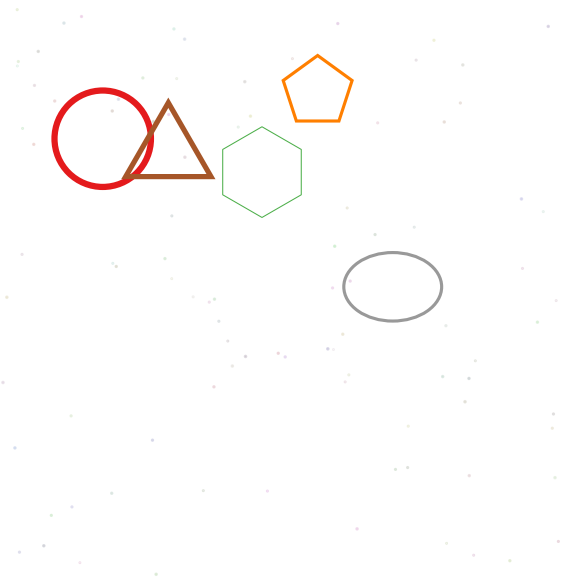[{"shape": "circle", "thickness": 3, "radius": 0.42, "center": [0.178, 0.759]}, {"shape": "hexagon", "thickness": 0.5, "radius": 0.39, "center": [0.454, 0.701]}, {"shape": "pentagon", "thickness": 1.5, "radius": 0.31, "center": [0.55, 0.84]}, {"shape": "triangle", "thickness": 2.5, "radius": 0.43, "center": [0.291, 0.736]}, {"shape": "oval", "thickness": 1.5, "radius": 0.42, "center": [0.68, 0.502]}]